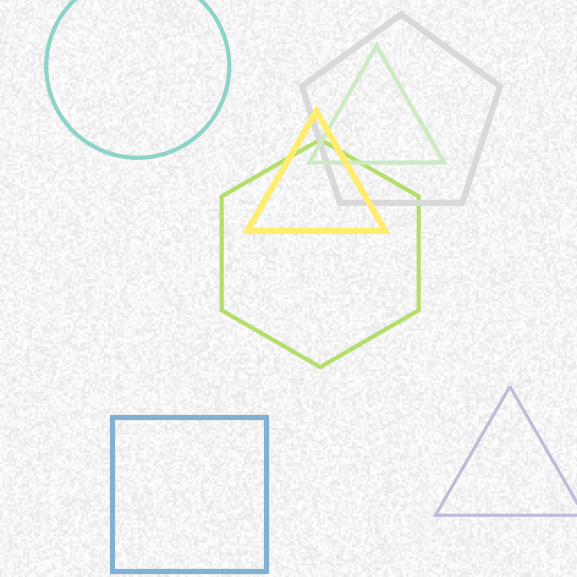[{"shape": "circle", "thickness": 2, "radius": 0.79, "center": [0.239, 0.884]}, {"shape": "triangle", "thickness": 1.5, "radius": 0.74, "center": [0.883, 0.181]}, {"shape": "square", "thickness": 2.5, "radius": 0.67, "center": [0.327, 0.144]}, {"shape": "hexagon", "thickness": 2, "radius": 0.99, "center": [0.554, 0.56]}, {"shape": "pentagon", "thickness": 3, "radius": 0.9, "center": [0.694, 0.794]}, {"shape": "triangle", "thickness": 2, "radius": 0.67, "center": [0.652, 0.785]}, {"shape": "triangle", "thickness": 3, "radius": 0.69, "center": [0.548, 0.668]}]